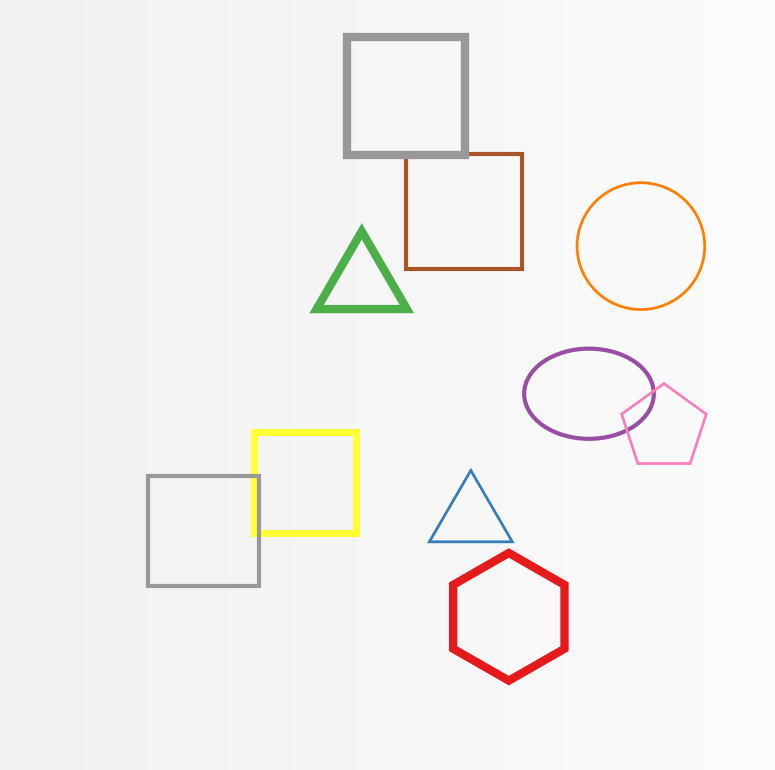[{"shape": "hexagon", "thickness": 3, "radius": 0.41, "center": [0.657, 0.199]}, {"shape": "triangle", "thickness": 1, "radius": 0.31, "center": [0.608, 0.327]}, {"shape": "triangle", "thickness": 3, "radius": 0.34, "center": [0.467, 0.632]}, {"shape": "oval", "thickness": 1.5, "radius": 0.42, "center": [0.76, 0.489]}, {"shape": "circle", "thickness": 1, "radius": 0.41, "center": [0.827, 0.68]}, {"shape": "square", "thickness": 2.5, "radius": 0.33, "center": [0.393, 0.374]}, {"shape": "square", "thickness": 1.5, "radius": 0.38, "center": [0.598, 0.725]}, {"shape": "pentagon", "thickness": 1, "radius": 0.29, "center": [0.857, 0.444]}, {"shape": "square", "thickness": 3, "radius": 0.38, "center": [0.524, 0.875]}, {"shape": "square", "thickness": 1.5, "radius": 0.36, "center": [0.262, 0.31]}]